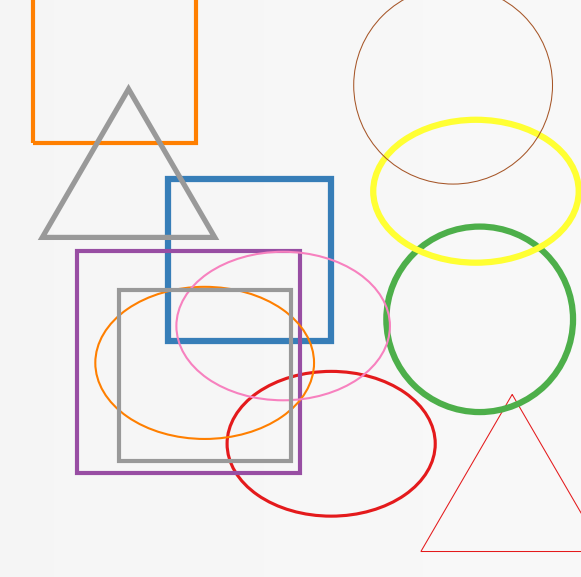[{"shape": "oval", "thickness": 1.5, "radius": 0.9, "center": [0.57, 0.231]}, {"shape": "triangle", "thickness": 0.5, "radius": 0.91, "center": [0.881, 0.135]}, {"shape": "square", "thickness": 3, "radius": 0.7, "center": [0.429, 0.549]}, {"shape": "circle", "thickness": 3, "radius": 0.8, "center": [0.825, 0.446]}, {"shape": "square", "thickness": 2, "radius": 0.96, "center": [0.324, 0.372]}, {"shape": "oval", "thickness": 1, "radius": 0.94, "center": [0.352, 0.371]}, {"shape": "square", "thickness": 2, "radius": 0.7, "center": [0.197, 0.893]}, {"shape": "oval", "thickness": 3, "radius": 0.88, "center": [0.819, 0.668]}, {"shape": "circle", "thickness": 0.5, "radius": 0.86, "center": [0.78, 0.851]}, {"shape": "oval", "thickness": 1, "radius": 0.92, "center": [0.487, 0.435]}, {"shape": "triangle", "thickness": 2.5, "radius": 0.86, "center": [0.221, 0.674]}, {"shape": "square", "thickness": 2, "radius": 0.74, "center": [0.353, 0.348]}]